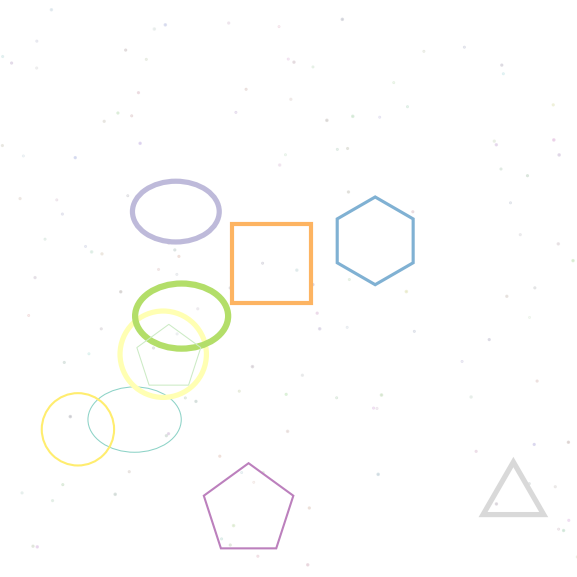[{"shape": "oval", "thickness": 0.5, "radius": 0.4, "center": [0.233, 0.273]}, {"shape": "circle", "thickness": 2.5, "radius": 0.37, "center": [0.283, 0.386]}, {"shape": "oval", "thickness": 2.5, "radius": 0.38, "center": [0.304, 0.633]}, {"shape": "hexagon", "thickness": 1.5, "radius": 0.38, "center": [0.65, 0.582]}, {"shape": "square", "thickness": 2, "radius": 0.34, "center": [0.47, 0.542]}, {"shape": "oval", "thickness": 3, "radius": 0.4, "center": [0.315, 0.452]}, {"shape": "triangle", "thickness": 2.5, "radius": 0.3, "center": [0.889, 0.138]}, {"shape": "pentagon", "thickness": 1, "radius": 0.41, "center": [0.43, 0.116]}, {"shape": "pentagon", "thickness": 0.5, "radius": 0.29, "center": [0.292, 0.379]}, {"shape": "circle", "thickness": 1, "radius": 0.31, "center": [0.135, 0.256]}]